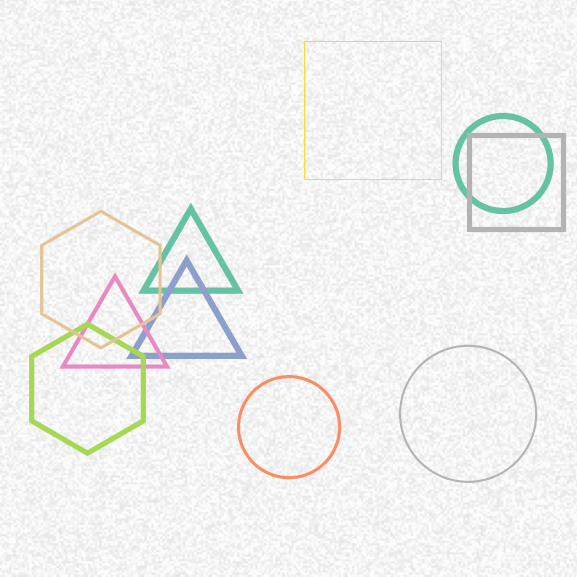[{"shape": "circle", "thickness": 3, "radius": 0.41, "center": [0.871, 0.716]}, {"shape": "triangle", "thickness": 3, "radius": 0.47, "center": [0.33, 0.543]}, {"shape": "circle", "thickness": 1.5, "radius": 0.44, "center": [0.501, 0.26]}, {"shape": "triangle", "thickness": 3, "radius": 0.55, "center": [0.323, 0.438]}, {"shape": "triangle", "thickness": 2, "radius": 0.52, "center": [0.199, 0.416]}, {"shape": "hexagon", "thickness": 2.5, "radius": 0.56, "center": [0.152, 0.326]}, {"shape": "square", "thickness": 0.5, "radius": 0.6, "center": [0.645, 0.809]}, {"shape": "hexagon", "thickness": 1.5, "radius": 0.59, "center": [0.175, 0.515]}, {"shape": "square", "thickness": 2.5, "radius": 0.41, "center": [0.894, 0.683]}, {"shape": "circle", "thickness": 1, "radius": 0.59, "center": [0.811, 0.283]}]